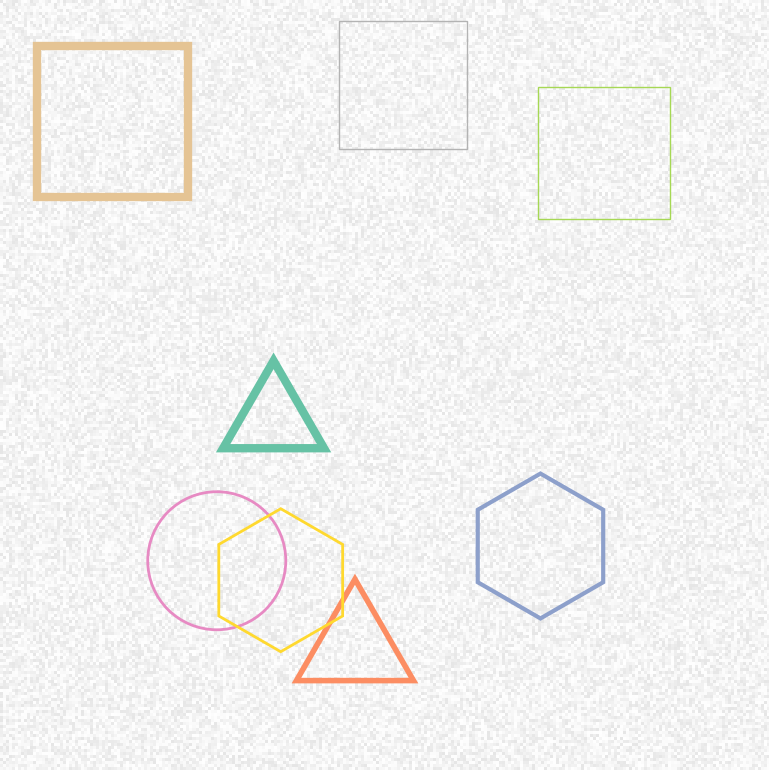[{"shape": "triangle", "thickness": 3, "radius": 0.38, "center": [0.355, 0.456]}, {"shape": "triangle", "thickness": 2, "radius": 0.44, "center": [0.461, 0.16]}, {"shape": "hexagon", "thickness": 1.5, "radius": 0.47, "center": [0.702, 0.291]}, {"shape": "circle", "thickness": 1, "radius": 0.45, "center": [0.282, 0.272]}, {"shape": "square", "thickness": 0.5, "radius": 0.43, "center": [0.784, 0.802]}, {"shape": "hexagon", "thickness": 1, "radius": 0.46, "center": [0.365, 0.246]}, {"shape": "square", "thickness": 3, "radius": 0.49, "center": [0.146, 0.842]}, {"shape": "square", "thickness": 0.5, "radius": 0.42, "center": [0.524, 0.889]}]